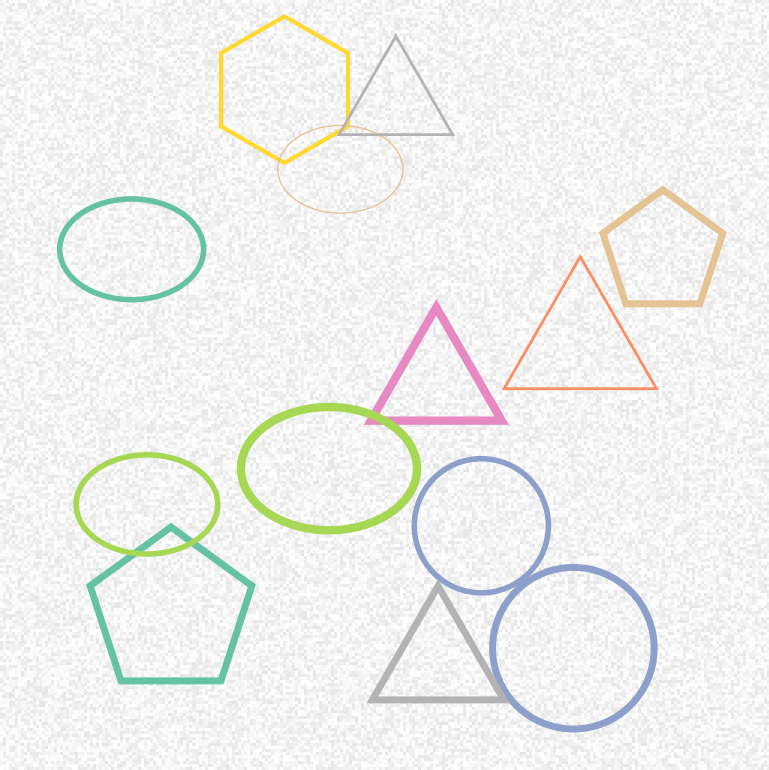[{"shape": "oval", "thickness": 2, "radius": 0.47, "center": [0.171, 0.676]}, {"shape": "pentagon", "thickness": 2.5, "radius": 0.55, "center": [0.222, 0.205]}, {"shape": "triangle", "thickness": 1, "radius": 0.57, "center": [0.754, 0.552]}, {"shape": "circle", "thickness": 2, "radius": 0.44, "center": [0.625, 0.317]}, {"shape": "circle", "thickness": 2.5, "radius": 0.52, "center": [0.745, 0.158]}, {"shape": "triangle", "thickness": 3, "radius": 0.49, "center": [0.567, 0.503]}, {"shape": "oval", "thickness": 2, "radius": 0.46, "center": [0.191, 0.345]}, {"shape": "oval", "thickness": 3, "radius": 0.57, "center": [0.427, 0.391]}, {"shape": "hexagon", "thickness": 1.5, "radius": 0.48, "center": [0.369, 0.884]}, {"shape": "pentagon", "thickness": 2.5, "radius": 0.41, "center": [0.861, 0.672]}, {"shape": "oval", "thickness": 0.5, "radius": 0.41, "center": [0.442, 0.78]}, {"shape": "triangle", "thickness": 2.5, "radius": 0.49, "center": [0.569, 0.14]}, {"shape": "triangle", "thickness": 1, "radius": 0.43, "center": [0.514, 0.868]}]